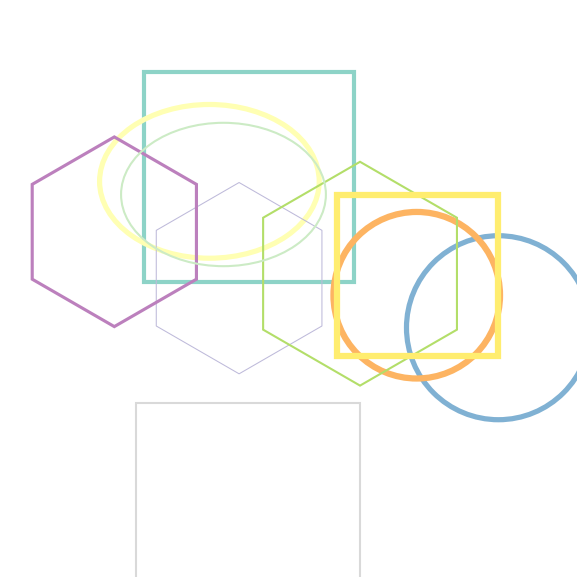[{"shape": "square", "thickness": 2, "radius": 0.91, "center": [0.432, 0.693]}, {"shape": "oval", "thickness": 2.5, "radius": 0.95, "center": [0.363, 0.685]}, {"shape": "hexagon", "thickness": 0.5, "radius": 0.83, "center": [0.414, 0.517]}, {"shape": "circle", "thickness": 2.5, "radius": 0.8, "center": [0.863, 0.432]}, {"shape": "circle", "thickness": 3, "radius": 0.72, "center": [0.722, 0.488]}, {"shape": "hexagon", "thickness": 1, "radius": 0.97, "center": [0.623, 0.525]}, {"shape": "square", "thickness": 1, "radius": 0.97, "center": [0.429, 0.108]}, {"shape": "hexagon", "thickness": 1.5, "radius": 0.82, "center": [0.198, 0.598]}, {"shape": "oval", "thickness": 1, "radius": 0.89, "center": [0.387, 0.662]}, {"shape": "square", "thickness": 3, "radius": 0.7, "center": [0.723, 0.522]}]